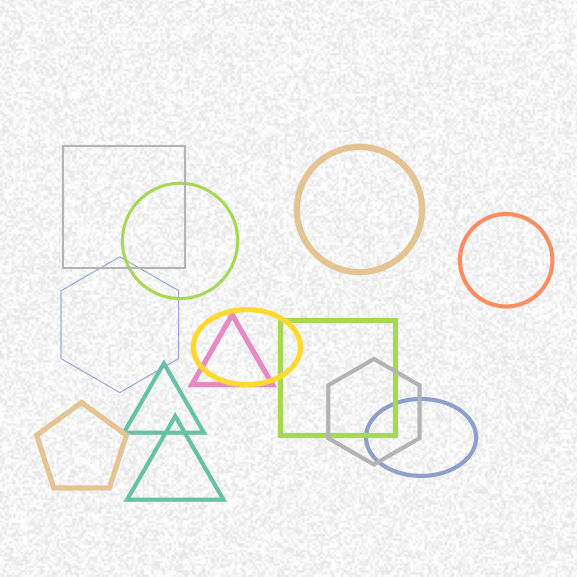[{"shape": "triangle", "thickness": 2, "radius": 0.4, "center": [0.284, 0.29]}, {"shape": "triangle", "thickness": 2, "radius": 0.48, "center": [0.303, 0.182]}, {"shape": "circle", "thickness": 2, "radius": 0.4, "center": [0.876, 0.548]}, {"shape": "hexagon", "thickness": 0.5, "radius": 0.59, "center": [0.207, 0.437]}, {"shape": "oval", "thickness": 2, "radius": 0.48, "center": [0.729, 0.242]}, {"shape": "triangle", "thickness": 2.5, "radius": 0.4, "center": [0.402, 0.373]}, {"shape": "circle", "thickness": 1.5, "radius": 0.5, "center": [0.312, 0.582]}, {"shape": "square", "thickness": 2.5, "radius": 0.5, "center": [0.584, 0.346]}, {"shape": "oval", "thickness": 2.5, "radius": 0.46, "center": [0.427, 0.398]}, {"shape": "circle", "thickness": 3, "radius": 0.54, "center": [0.623, 0.636]}, {"shape": "pentagon", "thickness": 2.5, "radius": 0.41, "center": [0.141, 0.22]}, {"shape": "hexagon", "thickness": 2, "radius": 0.46, "center": [0.647, 0.286]}, {"shape": "square", "thickness": 1, "radius": 0.53, "center": [0.215, 0.64]}]